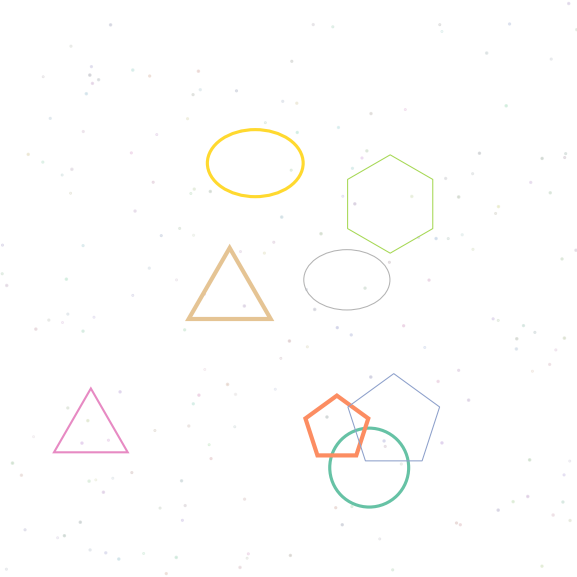[{"shape": "circle", "thickness": 1.5, "radius": 0.34, "center": [0.639, 0.189]}, {"shape": "pentagon", "thickness": 2, "radius": 0.29, "center": [0.583, 0.257]}, {"shape": "pentagon", "thickness": 0.5, "radius": 0.42, "center": [0.682, 0.269]}, {"shape": "triangle", "thickness": 1, "radius": 0.37, "center": [0.157, 0.253]}, {"shape": "hexagon", "thickness": 0.5, "radius": 0.43, "center": [0.676, 0.646]}, {"shape": "oval", "thickness": 1.5, "radius": 0.41, "center": [0.442, 0.717]}, {"shape": "triangle", "thickness": 2, "radius": 0.41, "center": [0.398, 0.488]}, {"shape": "oval", "thickness": 0.5, "radius": 0.37, "center": [0.601, 0.515]}]